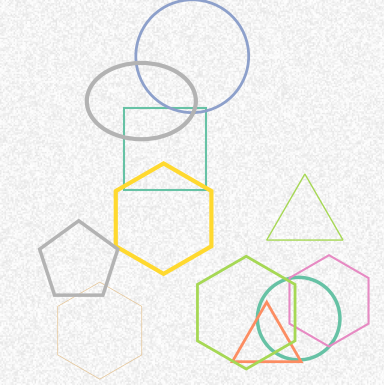[{"shape": "square", "thickness": 1.5, "radius": 0.53, "center": [0.428, 0.613]}, {"shape": "circle", "thickness": 2.5, "radius": 0.54, "center": [0.776, 0.172]}, {"shape": "triangle", "thickness": 2, "radius": 0.52, "center": [0.693, 0.112]}, {"shape": "circle", "thickness": 2, "radius": 0.73, "center": [0.499, 0.854]}, {"shape": "hexagon", "thickness": 1.5, "radius": 0.59, "center": [0.855, 0.219]}, {"shape": "hexagon", "thickness": 2, "radius": 0.73, "center": [0.64, 0.188]}, {"shape": "triangle", "thickness": 1, "radius": 0.57, "center": [0.792, 0.434]}, {"shape": "hexagon", "thickness": 3, "radius": 0.72, "center": [0.425, 0.432]}, {"shape": "hexagon", "thickness": 0.5, "radius": 0.63, "center": [0.259, 0.141]}, {"shape": "pentagon", "thickness": 2.5, "radius": 0.53, "center": [0.204, 0.32]}, {"shape": "oval", "thickness": 3, "radius": 0.71, "center": [0.367, 0.737]}]